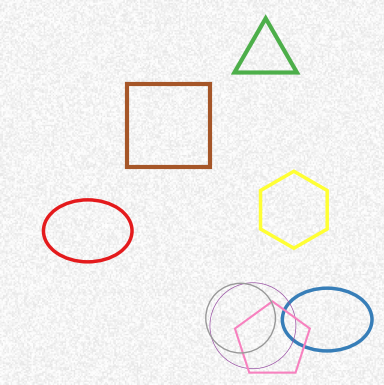[{"shape": "oval", "thickness": 2.5, "radius": 0.58, "center": [0.228, 0.4]}, {"shape": "oval", "thickness": 2.5, "radius": 0.58, "center": [0.85, 0.17]}, {"shape": "triangle", "thickness": 3, "radius": 0.47, "center": [0.69, 0.859]}, {"shape": "circle", "thickness": 0.5, "radius": 0.56, "center": [0.657, 0.154]}, {"shape": "hexagon", "thickness": 2.5, "radius": 0.5, "center": [0.763, 0.455]}, {"shape": "square", "thickness": 3, "radius": 0.54, "center": [0.437, 0.675]}, {"shape": "pentagon", "thickness": 1.5, "radius": 0.51, "center": [0.708, 0.115]}, {"shape": "circle", "thickness": 1, "radius": 0.45, "center": [0.625, 0.174]}]